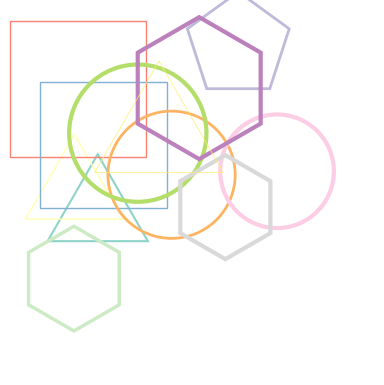[{"shape": "triangle", "thickness": 1.5, "radius": 0.75, "center": [0.254, 0.449]}, {"shape": "triangle", "thickness": 1, "radius": 0.73, "center": [0.193, 0.504]}, {"shape": "pentagon", "thickness": 2, "radius": 0.7, "center": [0.619, 0.882]}, {"shape": "square", "thickness": 1, "radius": 0.88, "center": [0.203, 0.768]}, {"shape": "square", "thickness": 1, "radius": 0.82, "center": [0.268, 0.623]}, {"shape": "circle", "thickness": 2, "radius": 0.83, "center": [0.446, 0.546]}, {"shape": "circle", "thickness": 3, "radius": 0.89, "center": [0.358, 0.654]}, {"shape": "circle", "thickness": 3, "radius": 0.74, "center": [0.72, 0.555]}, {"shape": "hexagon", "thickness": 3, "radius": 0.68, "center": [0.585, 0.462]}, {"shape": "hexagon", "thickness": 3, "radius": 0.92, "center": [0.517, 0.771]}, {"shape": "hexagon", "thickness": 2.5, "radius": 0.68, "center": [0.192, 0.276]}, {"shape": "triangle", "thickness": 0.5, "radius": 0.96, "center": [0.413, 0.649]}]